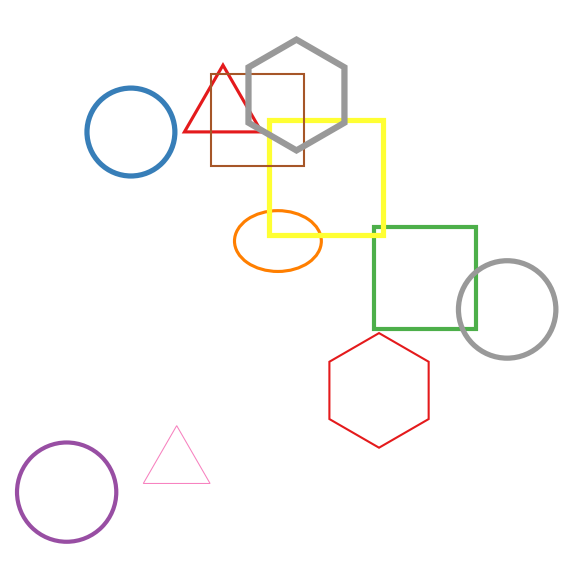[{"shape": "hexagon", "thickness": 1, "radius": 0.5, "center": [0.656, 0.323]}, {"shape": "triangle", "thickness": 1.5, "radius": 0.39, "center": [0.386, 0.809]}, {"shape": "circle", "thickness": 2.5, "radius": 0.38, "center": [0.227, 0.77]}, {"shape": "square", "thickness": 2, "radius": 0.44, "center": [0.737, 0.518]}, {"shape": "circle", "thickness": 2, "radius": 0.43, "center": [0.115, 0.147]}, {"shape": "oval", "thickness": 1.5, "radius": 0.38, "center": [0.481, 0.582]}, {"shape": "square", "thickness": 2.5, "radius": 0.5, "center": [0.564, 0.692]}, {"shape": "square", "thickness": 1, "radius": 0.4, "center": [0.446, 0.791]}, {"shape": "triangle", "thickness": 0.5, "radius": 0.33, "center": [0.306, 0.195]}, {"shape": "hexagon", "thickness": 3, "radius": 0.48, "center": [0.513, 0.835]}, {"shape": "circle", "thickness": 2.5, "radius": 0.42, "center": [0.878, 0.463]}]